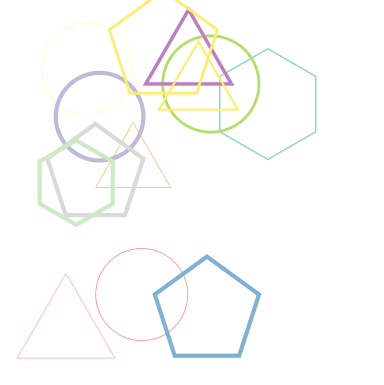[{"shape": "hexagon", "thickness": 1, "radius": 0.72, "center": [0.696, 0.73]}, {"shape": "circle", "thickness": 0.5, "radius": 0.6, "center": [0.227, 0.823]}, {"shape": "circle", "thickness": 3, "radius": 0.57, "center": [0.259, 0.697]}, {"shape": "circle", "thickness": 0.5, "radius": 0.6, "center": [0.368, 0.235]}, {"shape": "pentagon", "thickness": 3, "radius": 0.71, "center": [0.537, 0.191]}, {"shape": "triangle", "thickness": 0.5, "radius": 0.56, "center": [0.346, 0.569]}, {"shape": "circle", "thickness": 2, "radius": 0.63, "center": [0.548, 0.782]}, {"shape": "triangle", "thickness": 1, "radius": 0.73, "center": [0.171, 0.143]}, {"shape": "pentagon", "thickness": 3, "radius": 0.65, "center": [0.248, 0.547]}, {"shape": "triangle", "thickness": 2.5, "radius": 0.64, "center": [0.49, 0.846]}, {"shape": "hexagon", "thickness": 3, "radius": 0.55, "center": [0.198, 0.526]}, {"shape": "pentagon", "thickness": 2, "radius": 0.74, "center": [0.424, 0.877]}, {"shape": "triangle", "thickness": 1.5, "radius": 0.59, "center": [0.515, 0.774]}]